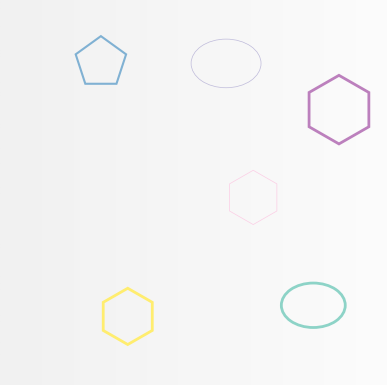[{"shape": "oval", "thickness": 2, "radius": 0.41, "center": [0.809, 0.207]}, {"shape": "oval", "thickness": 0.5, "radius": 0.45, "center": [0.583, 0.835]}, {"shape": "pentagon", "thickness": 1.5, "radius": 0.34, "center": [0.26, 0.838]}, {"shape": "hexagon", "thickness": 0.5, "radius": 0.35, "center": [0.653, 0.487]}, {"shape": "hexagon", "thickness": 2, "radius": 0.45, "center": [0.875, 0.715]}, {"shape": "hexagon", "thickness": 2, "radius": 0.37, "center": [0.33, 0.178]}]